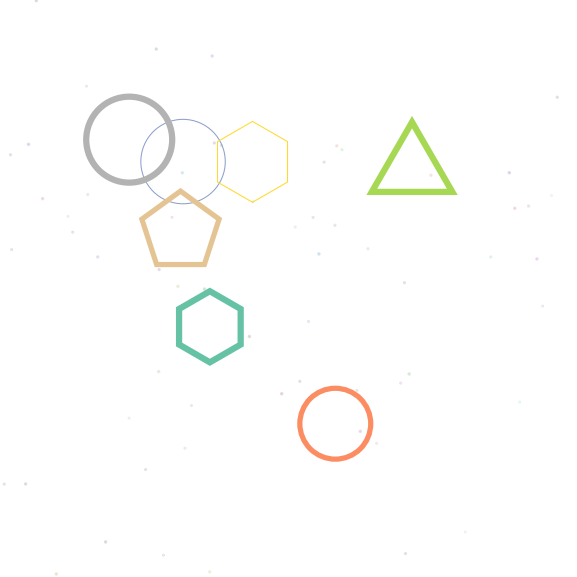[{"shape": "hexagon", "thickness": 3, "radius": 0.31, "center": [0.363, 0.433]}, {"shape": "circle", "thickness": 2.5, "radius": 0.31, "center": [0.581, 0.265]}, {"shape": "circle", "thickness": 0.5, "radius": 0.37, "center": [0.317, 0.719]}, {"shape": "triangle", "thickness": 3, "radius": 0.4, "center": [0.714, 0.707]}, {"shape": "hexagon", "thickness": 0.5, "radius": 0.35, "center": [0.437, 0.719]}, {"shape": "pentagon", "thickness": 2.5, "radius": 0.35, "center": [0.313, 0.598]}, {"shape": "circle", "thickness": 3, "radius": 0.37, "center": [0.224, 0.757]}]